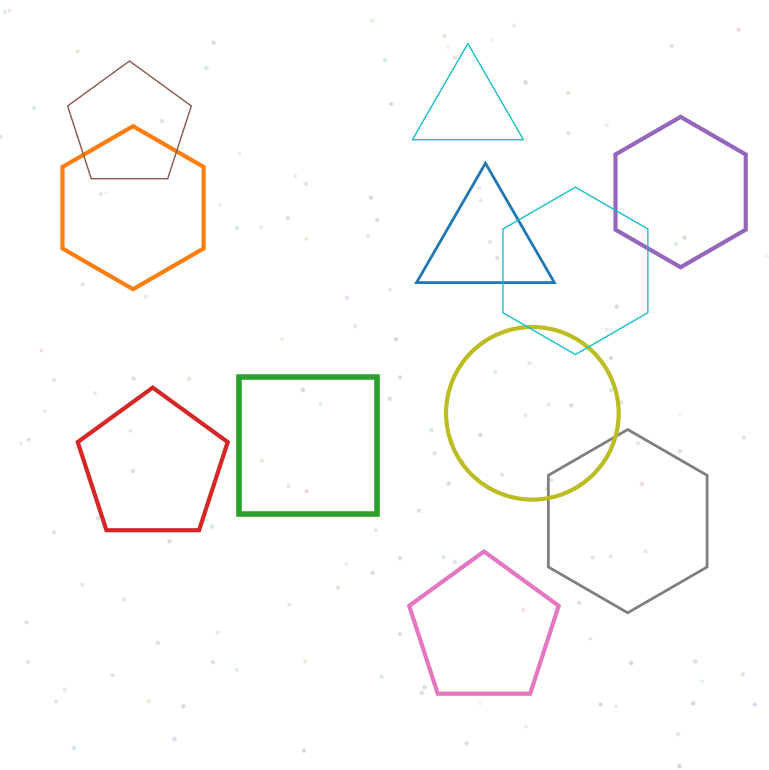[{"shape": "triangle", "thickness": 1, "radius": 0.52, "center": [0.63, 0.685]}, {"shape": "hexagon", "thickness": 1.5, "radius": 0.53, "center": [0.173, 0.73]}, {"shape": "square", "thickness": 2, "radius": 0.45, "center": [0.4, 0.422]}, {"shape": "pentagon", "thickness": 1.5, "radius": 0.51, "center": [0.198, 0.394]}, {"shape": "hexagon", "thickness": 1.5, "radius": 0.49, "center": [0.884, 0.751]}, {"shape": "pentagon", "thickness": 0.5, "radius": 0.42, "center": [0.168, 0.836]}, {"shape": "pentagon", "thickness": 1.5, "radius": 0.51, "center": [0.629, 0.182]}, {"shape": "hexagon", "thickness": 1, "radius": 0.6, "center": [0.815, 0.323]}, {"shape": "circle", "thickness": 1.5, "radius": 0.56, "center": [0.691, 0.463]}, {"shape": "hexagon", "thickness": 0.5, "radius": 0.54, "center": [0.747, 0.648]}, {"shape": "triangle", "thickness": 0.5, "radius": 0.42, "center": [0.608, 0.86]}]